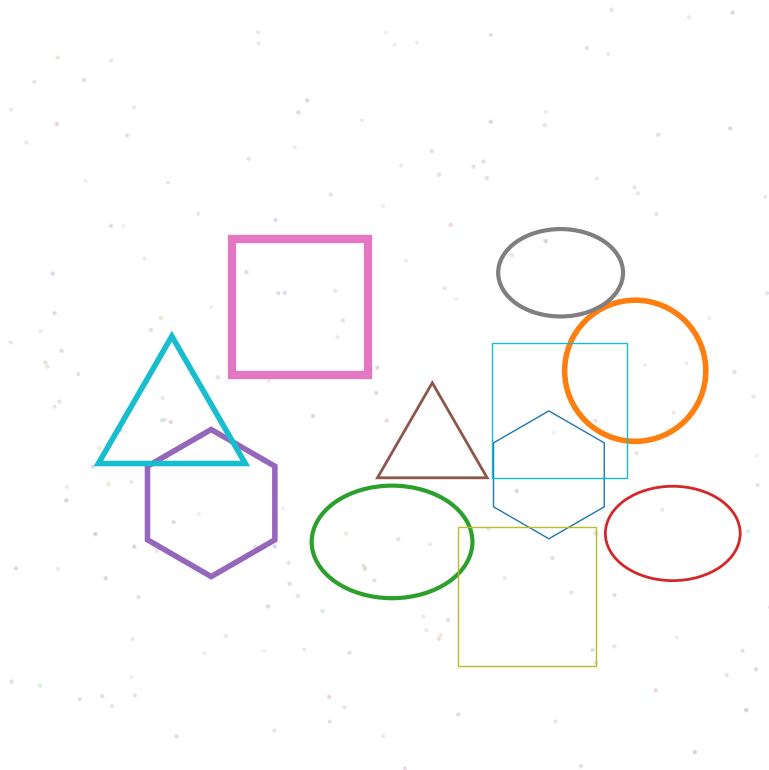[{"shape": "hexagon", "thickness": 0.5, "radius": 0.42, "center": [0.713, 0.383]}, {"shape": "circle", "thickness": 2, "radius": 0.46, "center": [0.825, 0.518]}, {"shape": "oval", "thickness": 1.5, "radius": 0.52, "center": [0.509, 0.296]}, {"shape": "oval", "thickness": 1, "radius": 0.44, "center": [0.874, 0.307]}, {"shape": "hexagon", "thickness": 2, "radius": 0.48, "center": [0.274, 0.347]}, {"shape": "triangle", "thickness": 1, "radius": 0.41, "center": [0.561, 0.421]}, {"shape": "square", "thickness": 3, "radius": 0.44, "center": [0.39, 0.601]}, {"shape": "oval", "thickness": 1.5, "radius": 0.41, "center": [0.728, 0.646]}, {"shape": "square", "thickness": 0.5, "radius": 0.45, "center": [0.684, 0.225]}, {"shape": "square", "thickness": 0.5, "radius": 0.44, "center": [0.726, 0.467]}, {"shape": "triangle", "thickness": 2, "radius": 0.55, "center": [0.223, 0.453]}]